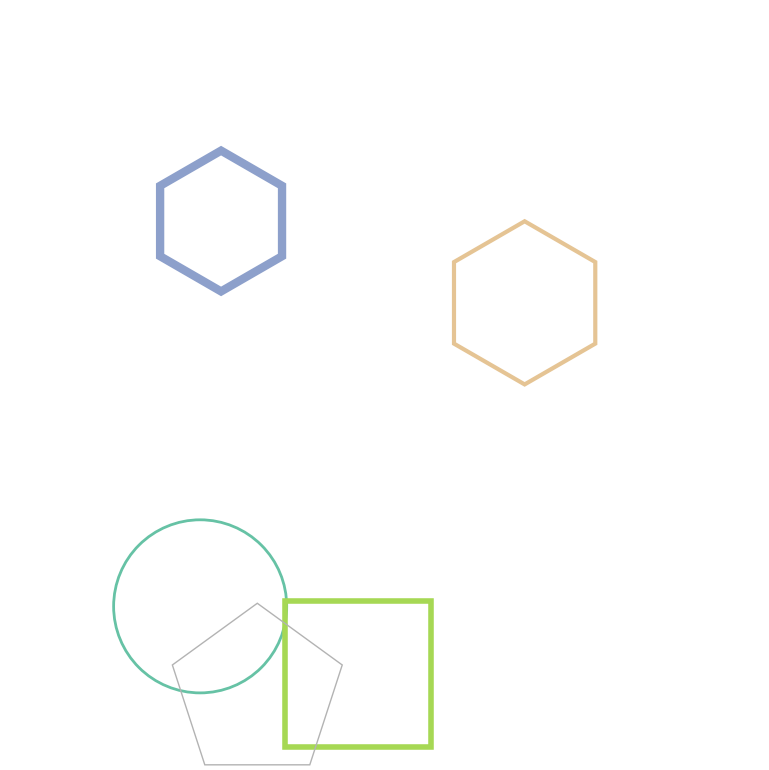[{"shape": "circle", "thickness": 1, "radius": 0.56, "center": [0.26, 0.213]}, {"shape": "hexagon", "thickness": 3, "radius": 0.46, "center": [0.287, 0.713]}, {"shape": "square", "thickness": 2, "radius": 0.47, "center": [0.465, 0.125]}, {"shape": "hexagon", "thickness": 1.5, "radius": 0.53, "center": [0.681, 0.607]}, {"shape": "pentagon", "thickness": 0.5, "radius": 0.58, "center": [0.334, 0.101]}]